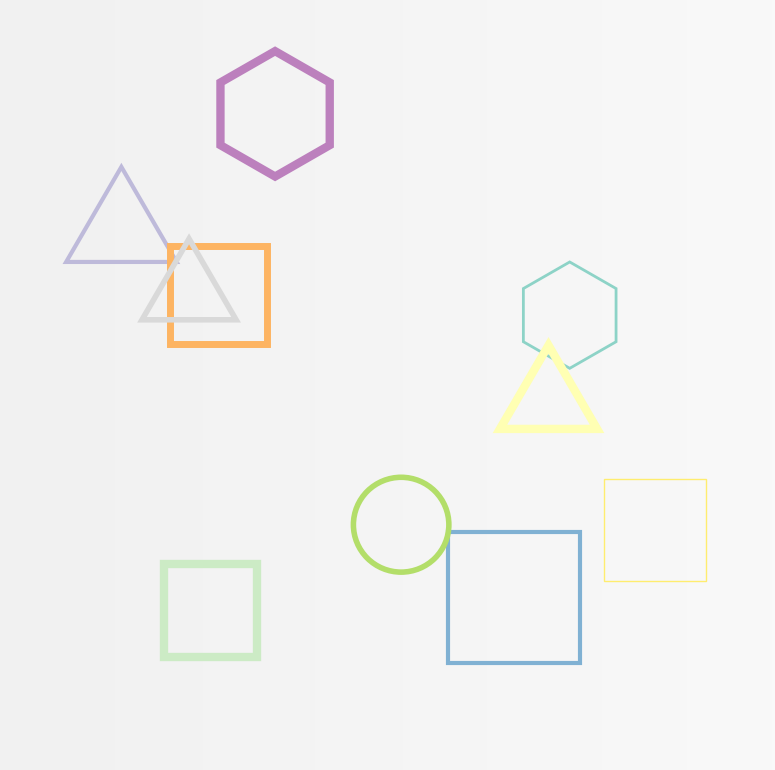[{"shape": "hexagon", "thickness": 1, "radius": 0.35, "center": [0.735, 0.591]}, {"shape": "triangle", "thickness": 3, "radius": 0.36, "center": [0.708, 0.479]}, {"shape": "triangle", "thickness": 1.5, "radius": 0.41, "center": [0.157, 0.701]}, {"shape": "square", "thickness": 1.5, "radius": 0.43, "center": [0.663, 0.224]}, {"shape": "square", "thickness": 2.5, "radius": 0.32, "center": [0.282, 0.617]}, {"shape": "circle", "thickness": 2, "radius": 0.31, "center": [0.518, 0.319]}, {"shape": "triangle", "thickness": 2, "radius": 0.35, "center": [0.244, 0.62]}, {"shape": "hexagon", "thickness": 3, "radius": 0.41, "center": [0.355, 0.852]}, {"shape": "square", "thickness": 3, "radius": 0.3, "center": [0.272, 0.207]}, {"shape": "square", "thickness": 0.5, "radius": 0.33, "center": [0.845, 0.312]}]